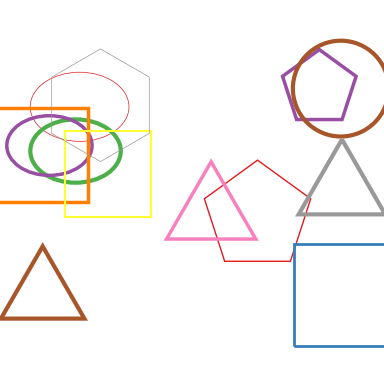[{"shape": "pentagon", "thickness": 1, "radius": 0.73, "center": [0.669, 0.439]}, {"shape": "oval", "thickness": 0.5, "radius": 0.64, "center": [0.207, 0.723]}, {"shape": "square", "thickness": 2, "radius": 0.66, "center": [0.897, 0.234]}, {"shape": "oval", "thickness": 3, "radius": 0.59, "center": [0.196, 0.608]}, {"shape": "pentagon", "thickness": 2.5, "radius": 0.5, "center": [0.829, 0.771]}, {"shape": "oval", "thickness": 2.5, "radius": 0.55, "center": [0.128, 0.622]}, {"shape": "square", "thickness": 2.5, "radius": 0.62, "center": [0.105, 0.598]}, {"shape": "square", "thickness": 1.5, "radius": 0.56, "center": [0.28, 0.547]}, {"shape": "triangle", "thickness": 3, "radius": 0.63, "center": [0.111, 0.235]}, {"shape": "circle", "thickness": 3, "radius": 0.62, "center": [0.885, 0.77]}, {"shape": "triangle", "thickness": 2.5, "radius": 0.67, "center": [0.548, 0.446]}, {"shape": "hexagon", "thickness": 0.5, "radius": 0.73, "center": [0.261, 0.727]}, {"shape": "triangle", "thickness": 3, "radius": 0.65, "center": [0.888, 0.508]}]